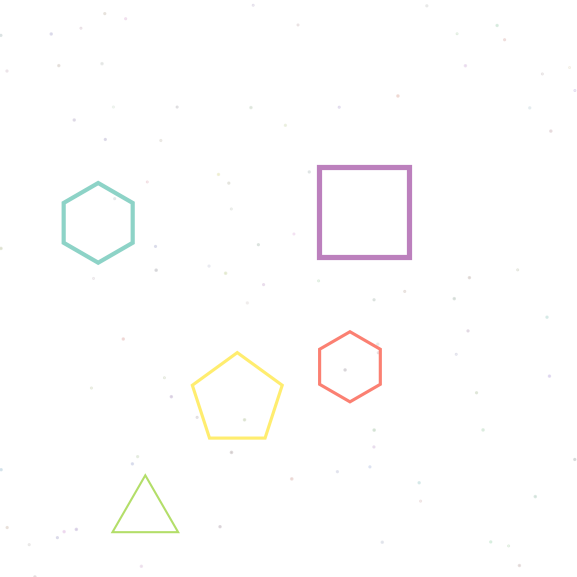[{"shape": "hexagon", "thickness": 2, "radius": 0.34, "center": [0.17, 0.613]}, {"shape": "hexagon", "thickness": 1.5, "radius": 0.3, "center": [0.606, 0.364]}, {"shape": "triangle", "thickness": 1, "radius": 0.33, "center": [0.252, 0.11]}, {"shape": "square", "thickness": 2.5, "radius": 0.39, "center": [0.631, 0.632]}, {"shape": "pentagon", "thickness": 1.5, "radius": 0.41, "center": [0.411, 0.307]}]